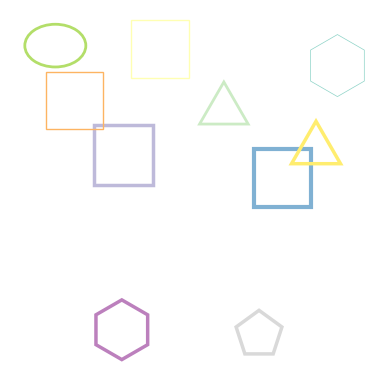[{"shape": "hexagon", "thickness": 0.5, "radius": 0.4, "center": [0.876, 0.83]}, {"shape": "square", "thickness": 1, "radius": 0.38, "center": [0.416, 0.874]}, {"shape": "square", "thickness": 2.5, "radius": 0.38, "center": [0.32, 0.597]}, {"shape": "square", "thickness": 3, "radius": 0.37, "center": [0.733, 0.538]}, {"shape": "square", "thickness": 1, "radius": 0.37, "center": [0.193, 0.739]}, {"shape": "oval", "thickness": 2, "radius": 0.4, "center": [0.144, 0.882]}, {"shape": "pentagon", "thickness": 2.5, "radius": 0.31, "center": [0.673, 0.131]}, {"shape": "hexagon", "thickness": 2.5, "radius": 0.39, "center": [0.316, 0.144]}, {"shape": "triangle", "thickness": 2, "radius": 0.36, "center": [0.581, 0.714]}, {"shape": "triangle", "thickness": 2.5, "radius": 0.37, "center": [0.821, 0.612]}]